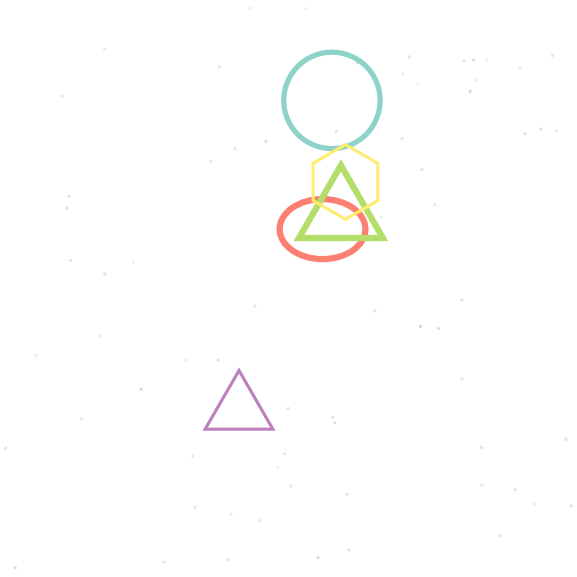[{"shape": "circle", "thickness": 2.5, "radius": 0.42, "center": [0.575, 0.825]}, {"shape": "oval", "thickness": 3, "radius": 0.37, "center": [0.558, 0.602]}, {"shape": "triangle", "thickness": 3, "radius": 0.42, "center": [0.59, 0.629]}, {"shape": "triangle", "thickness": 1.5, "radius": 0.34, "center": [0.414, 0.29]}, {"shape": "hexagon", "thickness": 1.5, "radius": 0.32, "center": [0.598, 0.684]}]